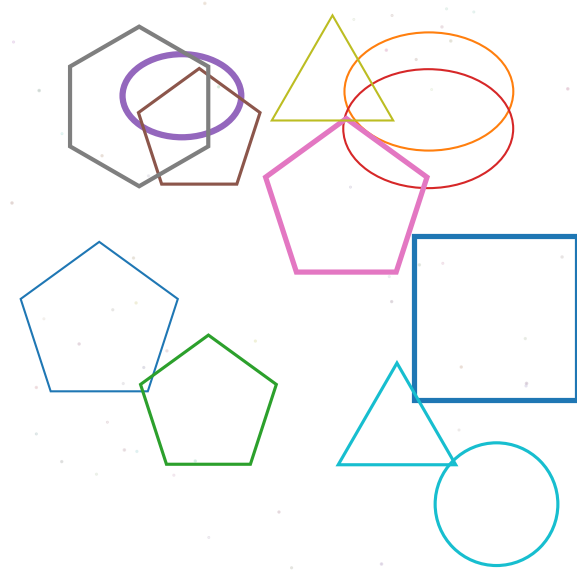[{"shape": "pentagon", "thickness": 1, "radius": 0.72, "center": [0.172, 0.437]}, {"shape": "square", "thickness": 2.5, "radius": 0.71, "center": [0.858, 0.448]}, {"shape": "oval", "thickness": 1, "radius": 0.73, "center": [0.743, 0.841]}, {"shape": "pentagon", "thickness": 1.5, "radius": 0.62, "center": [0.361, 0.295]}, {"shape": "oval", "thickness": 1, "radius": 0.74, "center": [0.742, 0.776]}, {"shape": "oval", "thickness": 3, "radius": 0.51, "center": [0.315, 0.833]}, {"shape": "pentagon", "thickness": 1.5, "radius": 0.55, "center": [0.345, 0.77]}, {"shape": "pentagon", "thickness": 2.5, "radius": 0.73, "center": [0.6, 0.647]}, {"shape": "hexagon", "thickness": 2, "radius": 0.69, "center": [0.241, 0.815]}, {"shape": "triangle", "thickness": 1, "radius": 0.61, "center": [0.576, 0.851]}, {"shape": "triangle", "thickness": 1.5, "radius": 0.59, "center": [0.687, 0.253]}, {"shape": "circle", "thickness": 1.5, "radius": 0.53, "center": [0.86, 0.126]}]